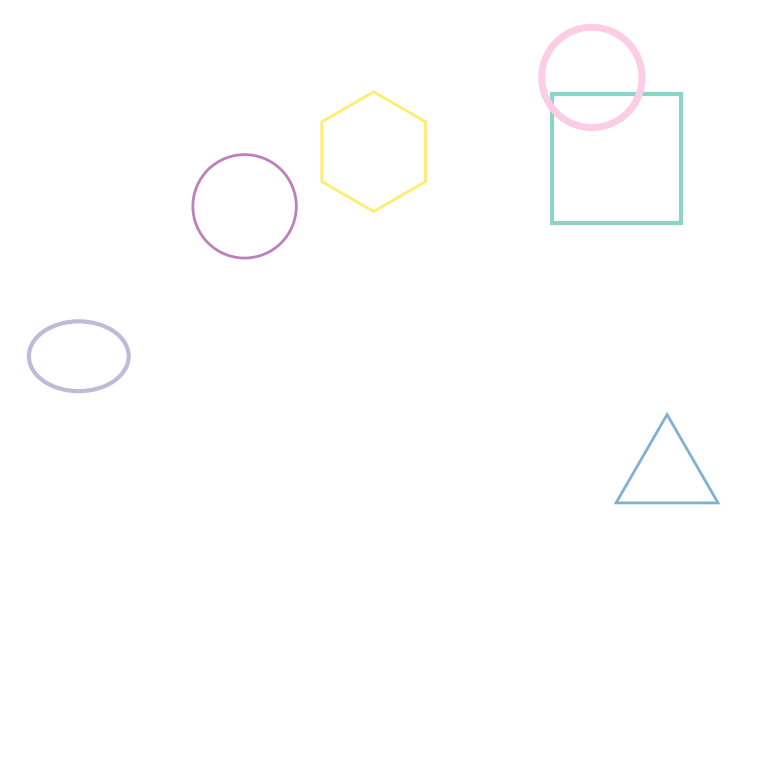[{"shape": "square", "thickness": 1.5, "radius": 0.42, "center": [0.801, 0.794]}, {"shape": "oval", "thickness": 1.5, "radius": 0.32, "center": [0.102, 0.537]}, {"shape": "triangle", "thickness": 1, "radius": 0.38, "center": [0.866, 0.385]}, {"shape": "circle", "thickness": 2.5, "radius": 0.33, "center": [0.769, 0.899]}, {"shape": "circle", "thickness": 1, "radius": 0.34, "center": [0.318, 0.732]}, {"shape": "hexagon", "thickness": 1, "radius": 0.39, "center": [0.485, 0.803]}]